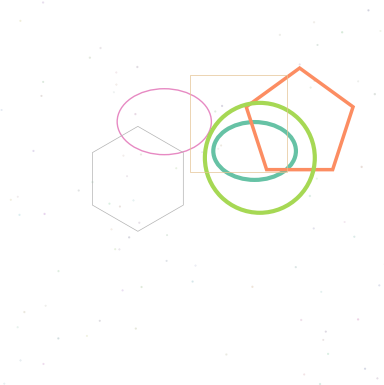[{"shape": "oval", "thickness": 3, "radius": 0.54, "center": [0.661, 0.608]}, {"shape": "pentagon", "thickness": 2.5, "radius": 0.73, "center": [0.778, 0.677]}, {"shape": "oval", "thickness": 1, "radius": 0.61, "center": [0.427, 0.684]}, {"shape": "circle", "thickness": 3, "radius": 0.71, "center": [0.675, 0.59]}, {"shape": "square", "thickness": 0.5, "radius": 0.63, "center": [0.619, 0.678]}, {"shape": "hexagon", "thickness": 0.5, "radius": 0.68, "center": [0.358, 0.535]}]